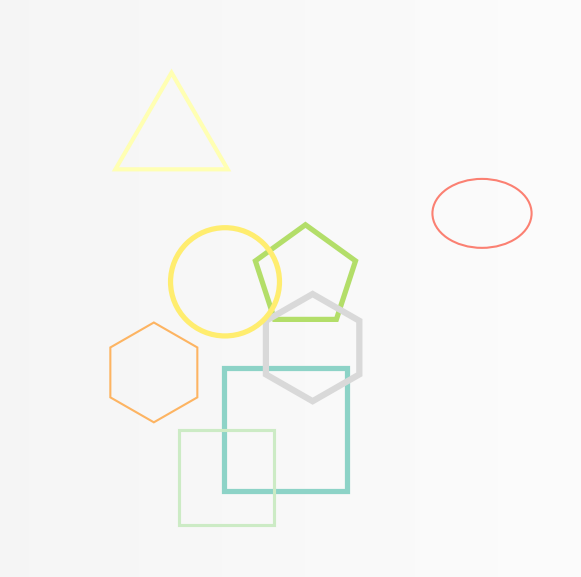[{"shape": "square", "thickness": 2.5, "radius": 0.53, "center": [0.491, 0.255]}, {"shape": "triangle", "thickness": 2, "radius": 0.56, "center": [0.295, 0.762]}, {"shape": "oval", "thickness": 1, "radius": 0.43, "center": [0.829, 0.63]}, {"shape": "hexagon", "thickness": 1, "radius": 0.43, "center": [0.265, 0.354]}, {"shape": "pentagon", "thickness": 2.5, "radius": 0.45, "center": [0.525, 0.519]}, {"shape": "hexagon", "thickness": 3, "radius": 0.46, "center": [0.538, 0.397]}, {"shape": "square", "thickness": 1.5, "radius": 0.41, "center": [0.389, 0.172]}, {"shape": "circle", "thickness": 2.5, "radius": 0.47, "center": [0.387, 0.511]}]